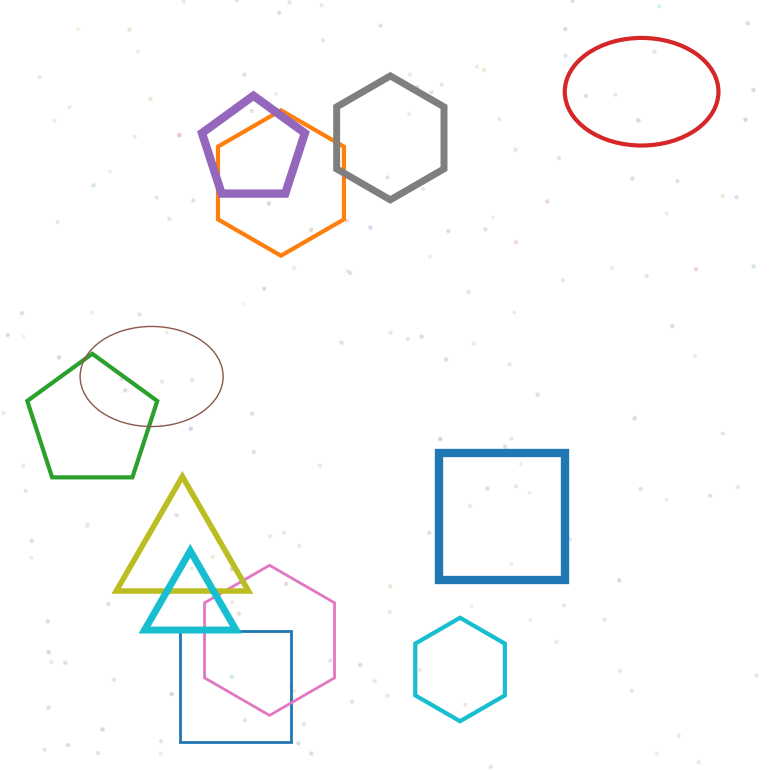[{"shape": "square", "thickness": 1, "radius": 0.36, "center": [0.306, 0.108]}, {"shape": "square", "thickness": 3, "radius": 0.41, "center": [0.652, 0.329]}, {"shape": "hexagon", "thickness": 1.5, "radius": 0.47, "center": [0.365, 0.762]}, {"shape": "pentagon", "thickness": 1.5, "radius": 0.44, "center": [0.12, 0.452]}, {"shape": "oval", "thickness": 1.5, "radius": 0.5, "center": [0.833, 0.881]}, {"shape": "pentagon", "thickness": 3, "radius": 0.35, "center": [0.329, 0.805]}, {"shape": "oval", "thickness": 0.5, "radius": 0.46, "center": [0.197, 0.511]}, {"shape": "hexagon", "thickness": 1, "radius": 0.49, "center": [0.35, 0.168]}, {"shape": "hexagon", "thickness": 2.5, "radius": 0.4, "center": [0.507, 0.821]}, {"shape": "triangle", "thickness": 2, "radius": 0.5, "center": [0.237, 0.282]}, {"shape": "hexagon", "thickness": 1.5, "radius": 0.34, "center": [0.597, 0.131]}, {"shape": "triangle", "thickness": 2.5, "radius": 0.34, "center": [0.247, 0.216]}]